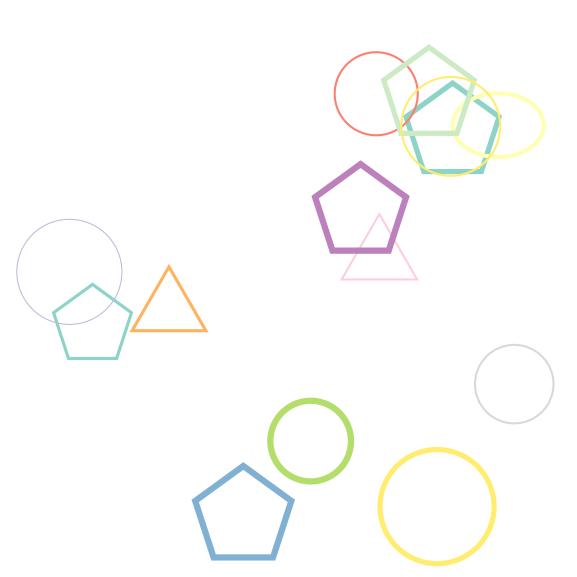[{"shape": "pentagon", "thickness": 2.5, "radius": 0.42, "center": [0.784, 0.771]}, {"shape": "pentagon", "thickness": 1.5, "radius": 0.35, "center": [0.16, 0.436]}, {"shape": "oval", "thickness": 2, "radius": 0.39, "center": [0.863, 0.782]}, {"shape": "circle", "thickness": 0.5, "radius": 0.46, "center": [0.12, 0.528]}, {"shape": "circle", "thickness": 1, "radius": 0.36, "center": [0.651, 0.837]}, {"shape": "pentagon", "thickness": 3, "radius": 0.44, "center": [0.421, 0.105]}, {"shape": "triangle", "thickness": 1.5, "radius": 0.37, "center": [0.293, 0.463]}, {"shape": "circle", "thickness": 3, "radius": 0.35, "center": [0.538, 0.235]}, {"shape": "triangle", "thickness": 1, "radius": 0.38, "center": [0.657, 0.553]}, {"shape": "circle", "thickness": 1, "radius": 0.34, "center": [0.89, 0.334]}, {"shape": "pentagon", "thickness": 3, "radius": 0.41, "center": [0.624, 0.632]}, {"shape": "pentagon", "thickness": 2.5, "radius": 0.41, "center": [0.743, 0.835]}, {"shape": "circle", "thickness": 2.5, "radius": 0.49, "center": [0.757, 0.122]}, {"shape": "circle", "thickness": 1, "radius": 0.43, "center": [0.781, 0.78]}]